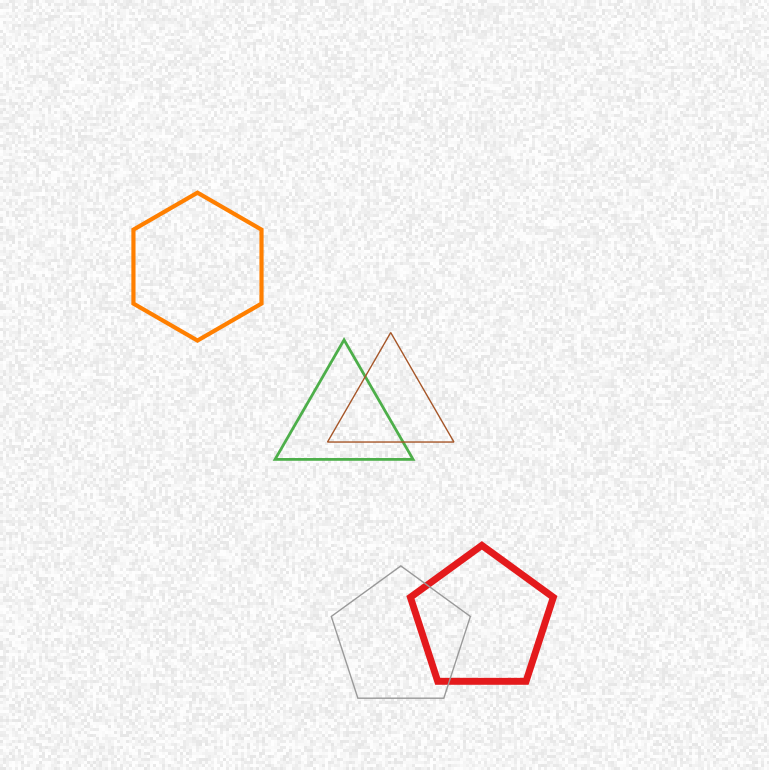[{"shape": "pentagon", "thickness": 2.5, "radius": 0.49, "center": [0.626, 0.194]}, {"shape": "triangle", "thickness": 1, "radius": 0.52, "center": [0.447, 0.455]}, {"shape": "hexagon", "thickness": 1.5, "radius": 0.48, "center": [0.256, 0.654]}, {"shape": "triangle", "thickness": 0.5, "radius": 0.47, "center": [0.507, 0.473]}, {"shape": "pentagon", "thickness": 0.5, "radius": 0.47, "center": [0.521, 0.17]}]